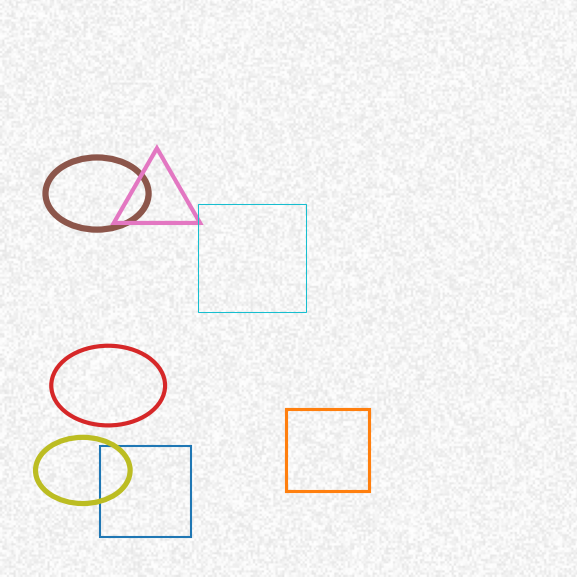[{"shape": "square", "thickness": 1, "radius": 0.39, "center": [0.252, 0.148]}, {"shape": "square", "thickness": 1.5, "radius": 0.36, "center": [0.567, 0.22]}, {"shape": "oval", "thickness": 2, "radius": 0.49, "center": [0.187, 0.331]}, {"shape": "oval", "thickness": 3, "radius": 0.45, "center": [0.168, 0.664]}, {"shape": "triangle", "thickness": 2, "radius": 0.43, "center": [0.272, 0.656]}, {"shape": "oval", "thickness": 2.5, "radius": 0.41, "center": [0.143, 0.185]}, {"shape": "square", "thickness": 0.5, "radius": 0.47, "center": [0.436, 0.552]}]